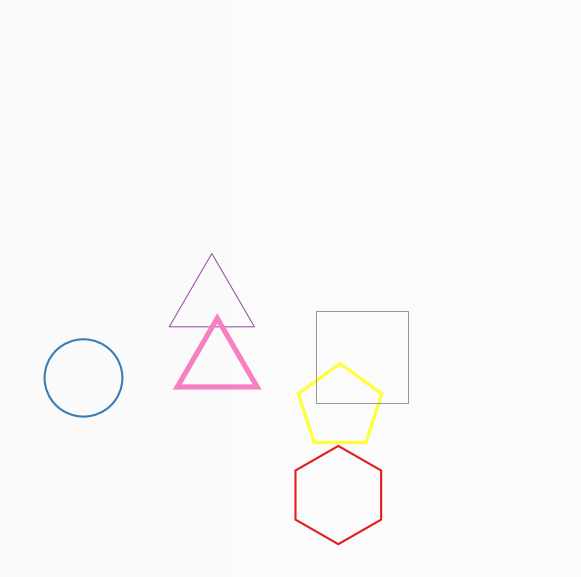[{"shape": "hexagon", "thickness": 1, "radius": 0.43, "center": [0.582, 0.142]}, {"shape": "circle", "thickness": 1, "radius": 0.33, "center": [0.144, 0.345]}, {"shape": "triangle", "thickness": 0.5, "radius": 0.42, "center": [0.364, 0.476]}, {"shape": "pentagon", "thickness": 1.5, "radius": 0.38, "center": [0.585, 0.294]}, {"shape": "triangle", "thickness": 2.5, "radius": 0.4, "center": [0.374, 0.369]}, {"shape": "square", "thickness": 0.5, "radius": 0.4, "center": [0.623, 0.381]}]